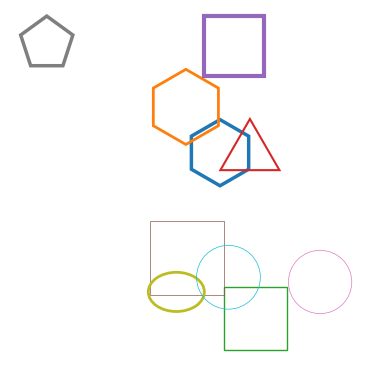[{"shape": "hexagon", "thickness": 2.5, "radius": 0.43, "center": [0.571, 0.603]}, {"shape": "hexagon", "thickness": 2, "radius": 0.49, "center": [0.483, 0.722]}, {"shape": "square", "thickness": 1, "radius": 0.41, "center": [0.664, 0.173]}, {"shape": "triangle", "thickness": 1.5, "radius": 0.44, "center": [0.649, 0.602]}, {"shape": "square", "thickness": 3, "radius": 0.39, "center": [0.608, 0.88]}, {"shape": "square", "thickness": 0.5, "radius": 0.48, "center": [0.486, 0.329]}, {"shape": "circle", "thickness": 0.5, "radius": 0.41, "center": [0.831, 0.268]}, {"shape": "pentagon", "thickness": 2.5, "radius": 0.36, "center": [0.121, 0.887]}, {"shape": "oval", "thickness": 2, "radius": 0.36, "center": [0.458, 0.242]}, {"shape": "circle", "thickness": 0.5, "radius": 0.41, "center": [0.593, 0.28]}]